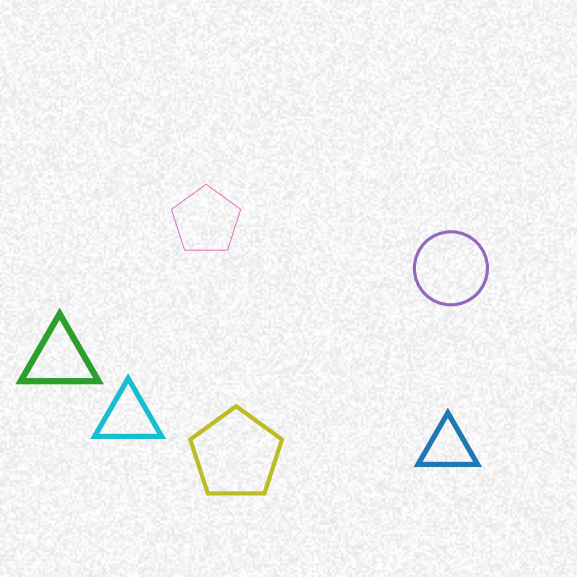[{"shape": "triangle", "thickness": 2.5, "radius": 0.3, "center": [0.775, 0.225]}, {"shape": "triangle", "thickness": 3, "radius": 0.39, "center": [0.103, 0.378]}, {"shape": "circle", "thickness": 1.5, "radius": 0.32, "center": [0.781, 0.535]}, {"shape": "pentagon", "thickness": 0.5, "radius": 0.32, "center": [0.357, 0.617]}, {"shape": "pentagon", "thickness": 2, "radius": 0.42, "center": [0.409, 0.212]}, {"shape": "triangle", "thickness": 2.5, "radius": 0.34, "center": [0.222, 0.277]}]